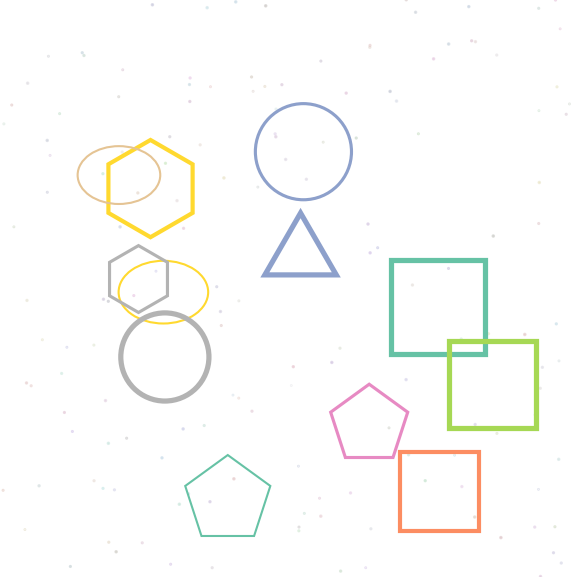[{"shape": "square", "thickness": 2.5, "radius": 0.41, "center": [0.758, 0.467]}, {"shape": "pentagon", "thickness": 1, "radius": 0.39, "center": [0.394, 0.134]}, {"shape": "square", "thickness": 2, "radius": 0.34, "center": [0.76, 0.148]}, {"shape": "circle", "thickness": 1.5, "radius": 0.42, "center": [0.525, 0.736]}, {"shape": "triangle", "thickness": 2.5, "radius": 0.36, "center": [0.52, 0.559]}, {"shape": "pentagon", "thickness": 1.5, "radius": 0.35, "center": [0.639, 0.264]}, {"shape": "square", "thickness": 2.5, "radius": 0.38, "center": [0.852, 0.333]}, {"shape": "oval", "thickness": 1, "radius": 0.39, "center": [0.283, 0.493]}, {"shape": "hexagon", "thickness": 2, "radius": 0.42, "center": [0.261, 0.673]}, {"shape": "oval", "thickness": 1, "radius": 0.36, "center": [0.206, 0.696]}, {"shape": "circle", "thickness": 2.5, "radius": 0.38, "center": [0.285, 0.381]}, {"shape": "hexagon", "thickness": 1.5, "radius": 0.29, "center": [0.24, 0.516]}]